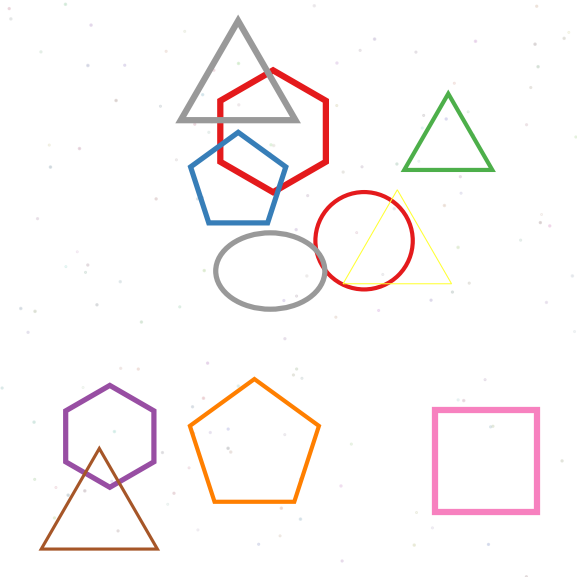[{"shape": "circle", "thickness": 2, "radius": 0.42, "center": [0.63, 0.582]}, {"shape": "hexagon", "thickness": 3, "radius": 0.53, "center": [0.473, 0.772]}, {"shape": "pentagon", "thickness": 2.5, "radius": 0.43, "center": [0.412, 0.683]}, {"shape": "triangle", "thickness": 2, "radius": 0.44, "center": [0.776, 0.749]}, {"shape": "hexagon", "thickness": 2.5, "radius": 0.44, "center": [0.19, 0.244]}, {"shape": "pentagon", "thickness": 2, "radius": 0.59, "center": [0.441, 0.225]}, {"shape": "triangle", "thickness": 0.5, "radius": 0.54, "center": [0.688, 0.562]}, {"shape": "triangle", "thickness": 1.5, "radius": 0.58, "center": [0.172, 0.106]}, {"shape": "square", "thickness": 3, "radius": 0.44, "center": [0.841, 0.201]}, {"shape": "oval", "thickness": 2.5, "radius": 0.47, "center": [0.468, 0.53]}, {"shape": "triangle", "thickness": 3, "radius": 0.57, "center": [0.412, 0.848]}]